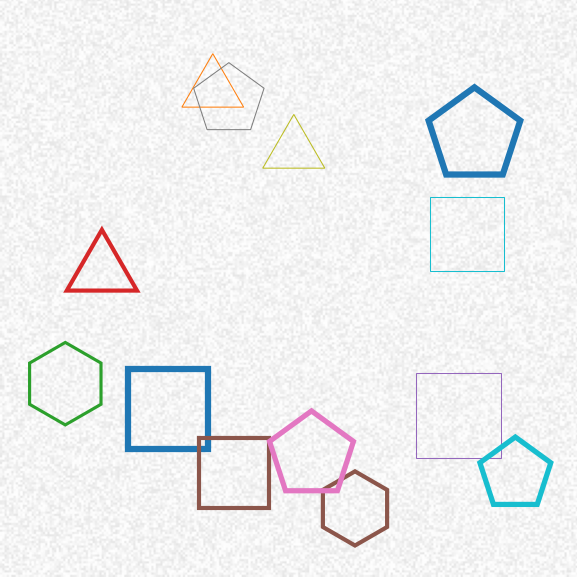[{"shape": "square", "thickness": 3, "radius": 0.35, "center": [0.291, 0.29]}, {"shape": "pentagon", "thickness": 3, "radius": 0.42, "center": [0.822, 0.764]}, {"shape": "triangle", "thickness": 0.5, "radius": 0.31, "center": [0.368, 0.844]}, {"shape": "hexagon", "thickness": 1.5, "radius": 0.36, "center": [0.113, 0.335]}, {"shape": "triangle", "thickness": 2, "radius": 0.35, "center": [0.176, 0.531]}, {"shape": "square", "thickness": 0.5, "radius": 0.37, "center": [0.794, 0.279]}, {"shape": "hexagon", "thickness": 2, "radius": 0.32, "center": [0.615, 0.119]}, {"shape": "square", "thickness": 2, "radius": 0.3, "center": [0.406, 0.181]}, {"shape": "pentagon", "thickness": 2.5, "radius": 0.38, "center": [0.539, 0.211]}, {"shape": "pentagon", "thickness": 0.5, "radius": 0.32, "center": [0.396, 0.827]}, {"shape": "triangle", "thickness": 0.5, "radius": 0.31, "center": [0.509, 0.739]}, {"shape": "square", "thickness": 0.5, "radius": 0.32, "center": [0.809, 0.593]}, {"shape": "pentagon", "thickness": 2.5, "radius": 0.32, "center": [0.892, 0.178]}]